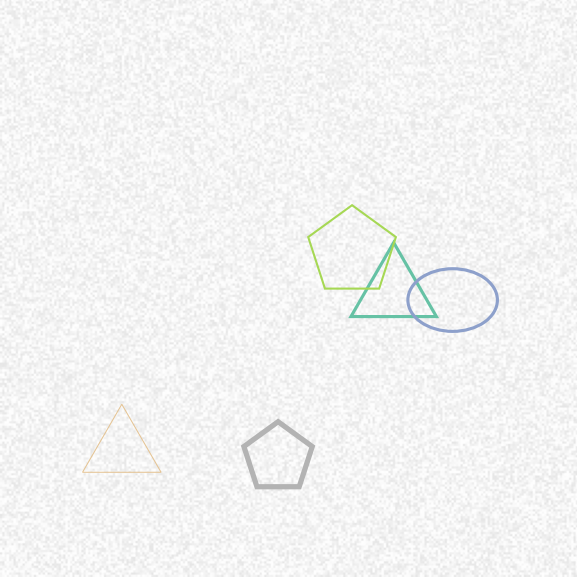[{"shape": "triangle", "thickness": 1.5, "radius": 0.43, "center": [0.682, 0.494]}, {"shape": "oval", "thickness": 1.5, "radius": 0.39, "center": [0.784, 0.48]}, {"shape": "pentagon", "thickness": 1, "radius": 0.4, "center": [0.61, 0.564]}, {"shape": "triangle", "thickness": 0.5, "radius": 0.39, "center": [0.211, 0.221]}, {"shape": "pentagon", "thickness": 2.5, "radius": 0.31, "center": [0.482, 0.207]}]